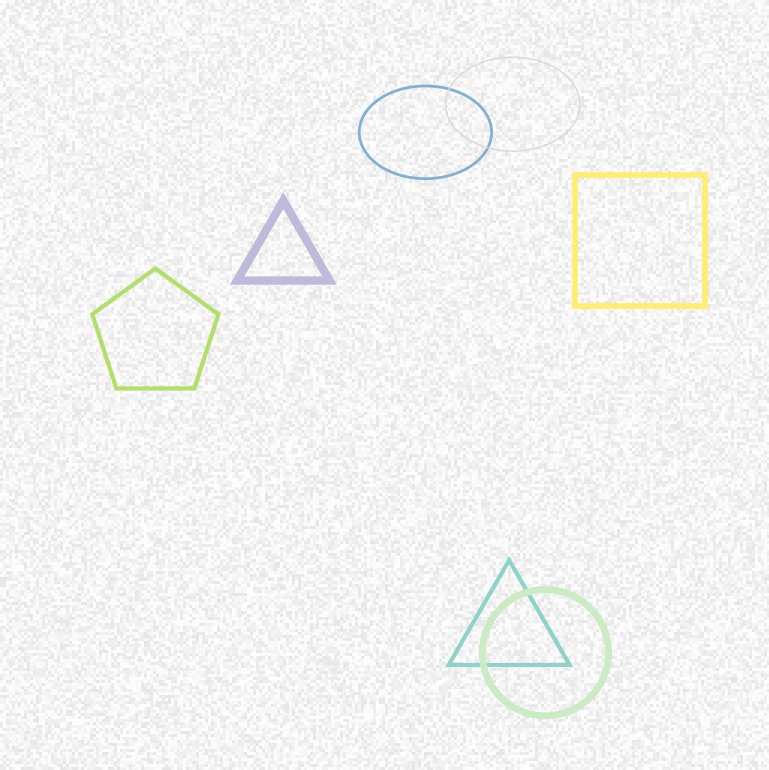[{"shape": "triangle", "thickness": 1.5, "radius": 0.45, "center": [0.661, 0.182]}, {"shape": "triangle", "thickness": 3, "radius": 0.35, "center": [0.368, 0.67]}, {"shape": "oval", "thickness": 1, "radius": 0.43, "center": [0.553, 0.828]}, {"shape": "pentagon", "thickness": 1.5, "radius": 0.43, "center": [0.202, 0.565]}, {"shape": "oval", "thickness": 0.5, "radius": 0.44, "center": [0.666, 0.865]}, {"shape": "circle", "thickness": 2.5, "radius": 0.41, "center": [0.708, 0.152]}, {"shape": "square", "thickness": 2, "radius": 0.42, "center": [0.831, 0.688]}]